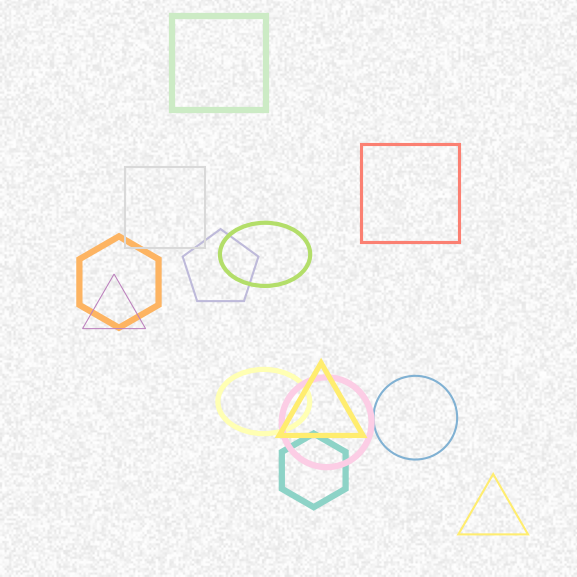[{"shape": "hexagon", "thickness": 3, "radius": 0.32, "center": [0.543, 0.185]}, {"shape": "oval", "thickness": 2.5, "radius": 0.4, "center": [0.457, 0.304]}, {"shape": "pentagon", "thickness": 1, "radius": 0.34, "center": [0.382, 0.534]}, {"shape": "square", "thickness": 1.5, "radius": 0.42, "center": [0.709, 0.665]}, {"shape": "circle", "thickness": 1, "radius": 0.36, "center": [0.719, 0.276]}, {"shape": "hexagon", "thickness": 3, "radius": 0.4, "center": [0.206, 0.511]}, {"shape": "oval", "thickness": 2, "radius": 0.39, "center": [0.459, 0.559]}, {"shape": "circle", "thickness": 3, "radius": 0.39, "center": [0.566, 0.268]}, {"shape": "square", "thickness": 1, "radius": 0.35, "center": [0.285, 0.64]}, {"shape": "triangle", "thickness": 0.5, "radius": 0.32, "center": [0.198, 0.462]}, {"shape": "square", "thickness": 3, "radius": 0.41, "center": [0.379, 0.889]}, {"shape": "triangle", "thickness": 2.5, "radius": 0.42, "center": [0.556, 0.287]}, {"shape": "triangle", "thickness": 1, "radius": 0.35, "center": [0.854, 0.109]}]